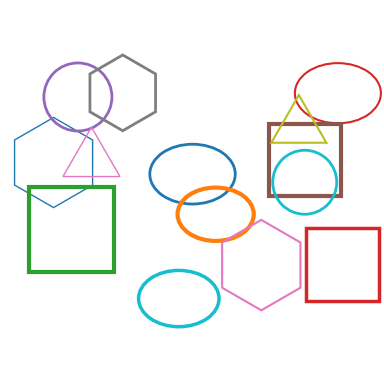[{"shape": "oval", "thickness": 2, "radius": 0.55, "center": [0.5, 0.548]}, {"shape": "hexagon", "thickness": 1, "radius": 0.59, "center": [0.139, 0.578]}, {"shape": "oval", "thickness": 3, "radius": 0.49, "center": [0.56, 0.443]}, {"shape": "square", "thickness": 3, "radius": 0.55, "center": [0.186, 0.404]}, {"shape": "square", "thickness": 2.5, "radius": 0.48, "center": [0.89, 0.312]}, {"shape": "oval", "thickness": 1.5, "radius": 0.56, "center": [0.878, 0.758]}, {"shape": "circle", "thickness": 2, "radius": 0.44, "center": [0.202, 0.748]}, {"shape": "square", "thickness": 3, "radius": 0.47, "center": [0.793, 0.585]}, {"shape": "hexagon", "thickness": 1.5, "radius": 0.59, "center": [0.679, 0.311]}, {"shape": "triangle", "thickness": 1, "radius": 0.43, "center": [0.238, 0.584]}, {"shape": "hexagon", "thickness": 2, "radius": 0.49, "center": [0.319, 0.759]}, {"shape": "triangle", "thickness": 1.5, "radius": 0.41, "center": [0.776, 0.67]}, {"shape": "circle", "thickness": 2, "radius": 0.42, "center": [0.792, 0.527]}, {"shape": "oval", "thickness": 2.5, "radius": 0.52, "center": [0.464, 0.225]}]